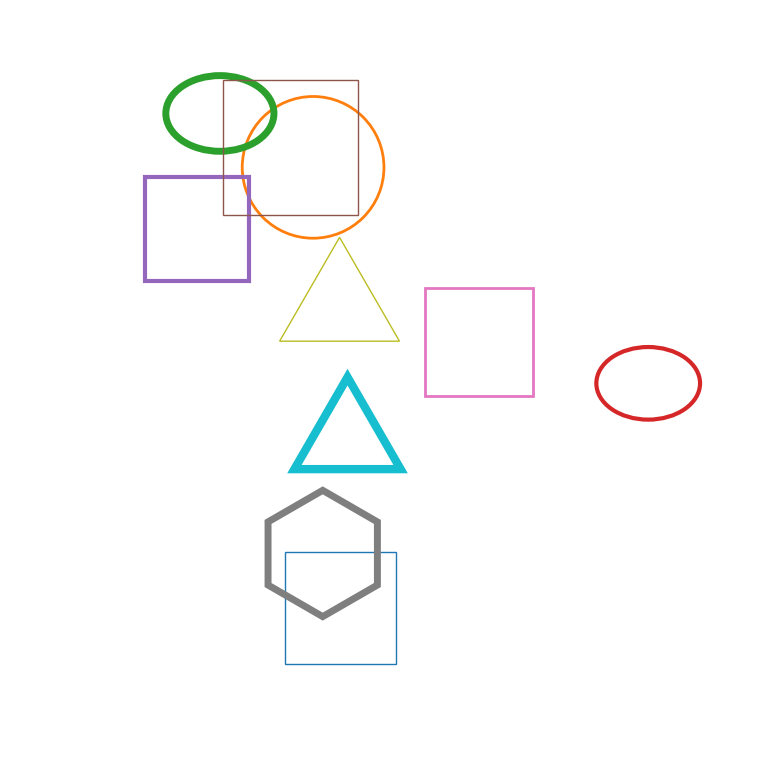[{"shape": "square", "thickness": 0.5, "radius": 0.36, "center": [0.442, 0.21]}, {"shape": "circle", "thickness": 1, "radius": 0.46, "center": [0.407, 0.783]}, {"shape": "oval", "thickness": 2.5, "radius": 0.35, "center": [0.286, 0.853]}, {"shape": "oval", "thickness": 1.5, "radius": 0.34, "center": [0.842, 0.502]}, {"shape": "square", "thickness": 1.5, "radius": 0.34, "center": [0.256, 0.702]}, {"shape": "square", "thickness": 0.5, "radius": 0.44, "center": [0.377, 0.809]}, {"shape": "square", "thickness": 1, "radius": 0.35, "center": [0.622, 0.556]}, {"shape": "hexagon", "thickness": 2.5, "radius": 0.41, "center": [0.419, 0.281]}, {"shape": "triangle", "thickness": 0.5, "radius": 0.45, "center": [0.441, 0.602]}, {"shape": "triangle", "thickness": 3, "radius": 0.4, "center": [0.451, 0.431]}]